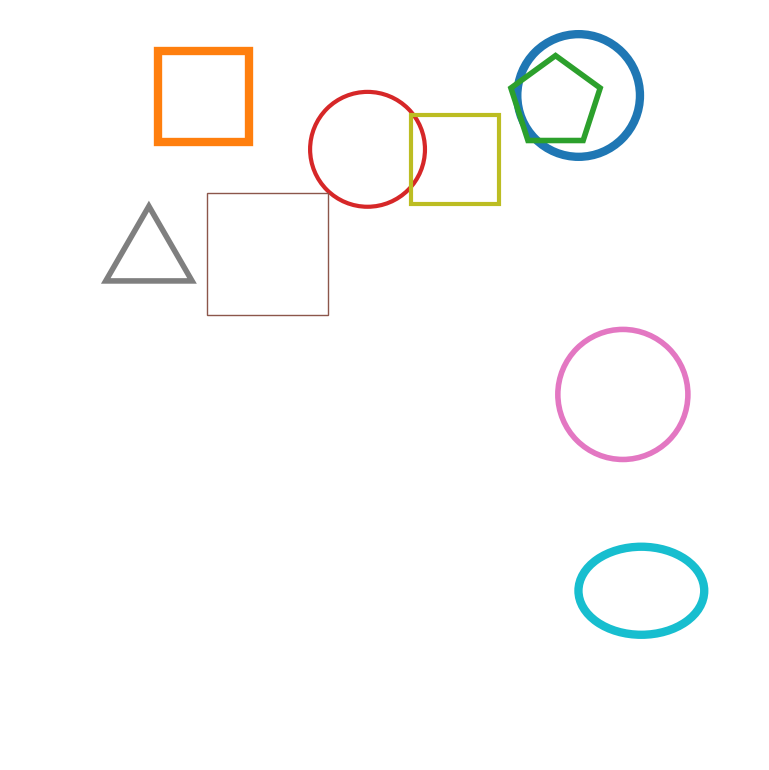[{"shape": "circle", "thickness": 3, "radius": 0.4, "center": [0.751, 0.876]}, {"shape": "square", "thickness": 3, "radius": 0.3, "center": [0.264, 0.875]}, {"shape": "pentagon", "thickness": 2, "radius": 0.3, "center": [0.721, 0.867]}, {"shape": "circle", "thickness": 1.5, "radius": 0.37, "center": [0.477, 0.806]}, {"shape": "square", "thickness": 0.5, "radius": 0.4, "center": [0.347, 0.67]}, {"shape": "circle", "thickness": 2, "radius": 0.42, "center": [0.809, 0.488]}, {"shape": "triangle", "thickness": 2, "radius": 0.32, "center": [0.193, 0.667]}, {"shape": "square", "thickness": 1.5, "radius": 0.29, "center": [0.591, 0.793]}, {"shape": "oval", "thickness": 3, "radius": 0.41, "center": [0.833, 0.233]}]